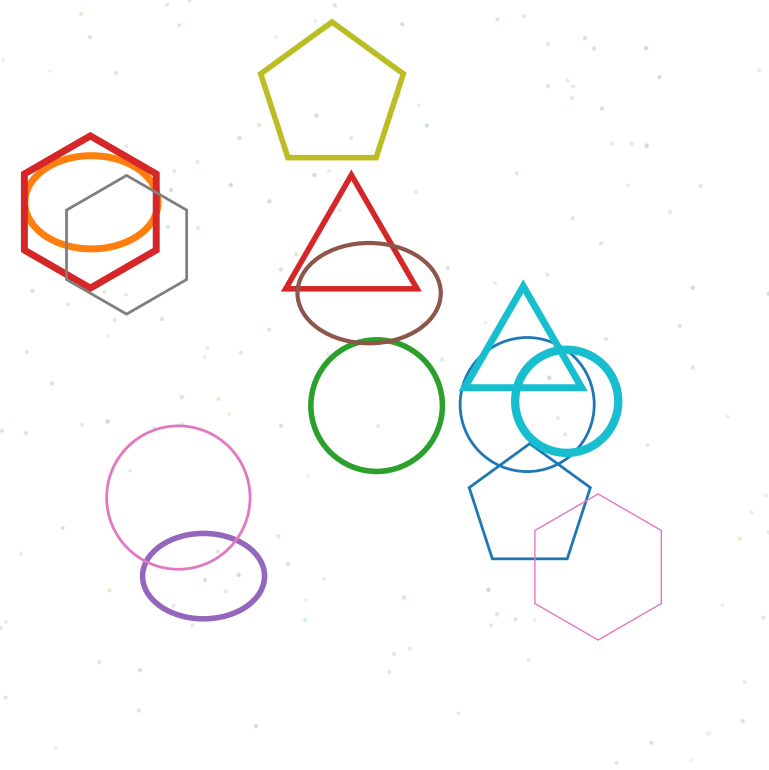[{"shape": "pentagon", "thickness": 1, "radius": 0.41, "center": [0.688, 0.341]}, {"shape": "circle", "thickness": 1, "radius": 0.44, "center": [0.685, 0.475]}, {"shape": "oval", "thickness": 2.5, "radius": 0.43, "center": [0.119, 0.737]}, {"shape": "circle", "thickness": 2, "radius": 0.43, "center": [0.489, 0.473]}, {"shape": "triangle", "thickness": 2, "radius": 0.49, "center": [0.456, 0.674]}, {"shape": "hexagon", "thickness": 2.5, "radius": 0.49, "center": [0.117, 0.725]}, {"shape": "oval", "thickness": 2, "radius": 0.4, "center": [0.264, 0.252]}, {"shape": "oval", "thickness": 1.5, "radius": 0.47, "center": [0.479, 0.619]}, {"shape": "hexagon", "thickness": 0.5, "radius": 0.47, "center": [0.777, 0.264]}, {"shape": "circle", "thickness": 1, "radius": 0.47, "center": [0.232, 0.354]}, {"shape": "hexagon", "thickness": 1, "radius": 0.45, "center": [0.164, 0.682]}, {"shape": "pentagon", "thickness": 2, "radius": 0.49, "center": [0.431, 0.874]}, {"shape": "circle", "thickness": 3, "radius": 0.33, "center": [0.736, 0.479]}, {"shape": "triangle", "thickness": 2.5, "radius": 0.44, "center": [0.68, 0.54]}]